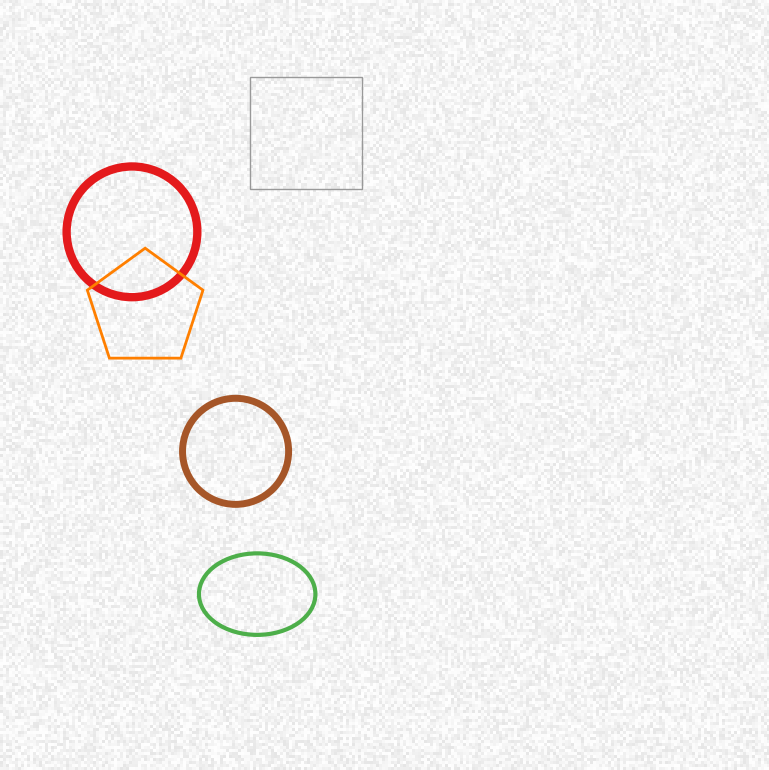[{"shape": "circle", "thickness": 3, "radius": 0.42, "center": [0.171, 0.699]}, {"shape": "oval", "thickness": 1.5, "radius": 0.38, "center": [0.334, 0.228]}, {"shape": "pentagon", "thickness": 1, "radius": 0.39, "center": [0.189, 0.599]}, {"shape": "circle", "thickness": 2.5, "radius": 0.34, "center": [0.306, 0.414]}, {"shape": "square", "thickness": 0.5, "radius": 0.36, "center": [0.397, 0.827]}]